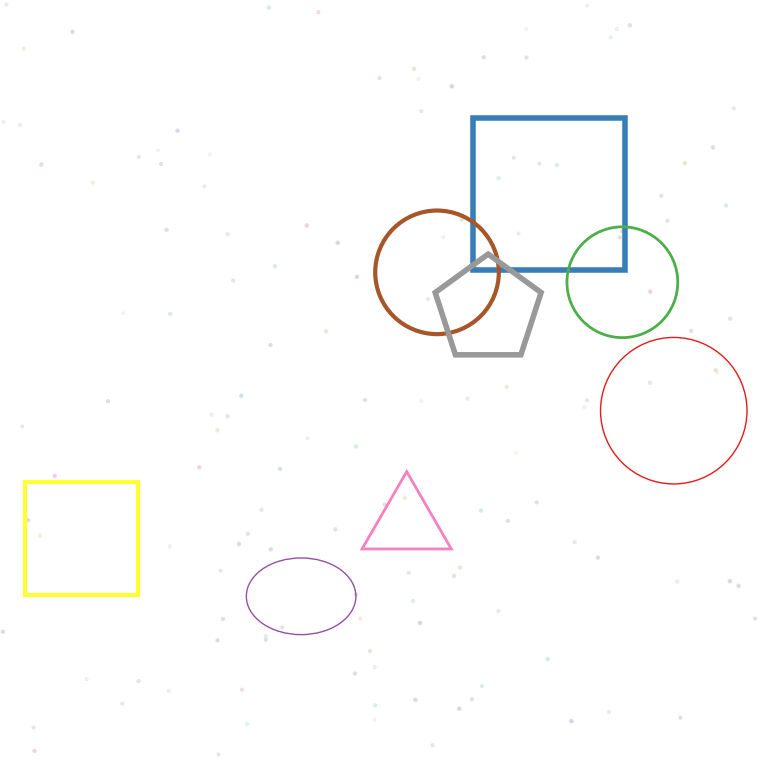[{"shape": "circle", "thickness": 0.5, "radius": 0.48, "center": [0.875, 0.467]}, {"shape": "square", "thickness": 2, "radius": 0.49, "center": [0.713, 0.748]}, {"shape": "circle", "thickness": 1, "radius": 0.36, "center": [0.808, 0.633]}, {"shape": "oval", "thickness": 0.5, "radius": 0.36, "center": [0.391, 0.226]}, {"shape": "square", "thickness": 1.5, "radius": 0.37, "center": [0.106, 0.301]}, {"shape": "circle", "thickness": 1.5, "radius": 0.4, "center": [0.568, 0.646]}, {"shape": "triangle", "thickness": 1, "radius": 0.33, "center": [0.528, 0.321]}, {"shape": "pentagon", "thickness": 2, "radius": 0.36, "center": [0.634, 0.598]}]